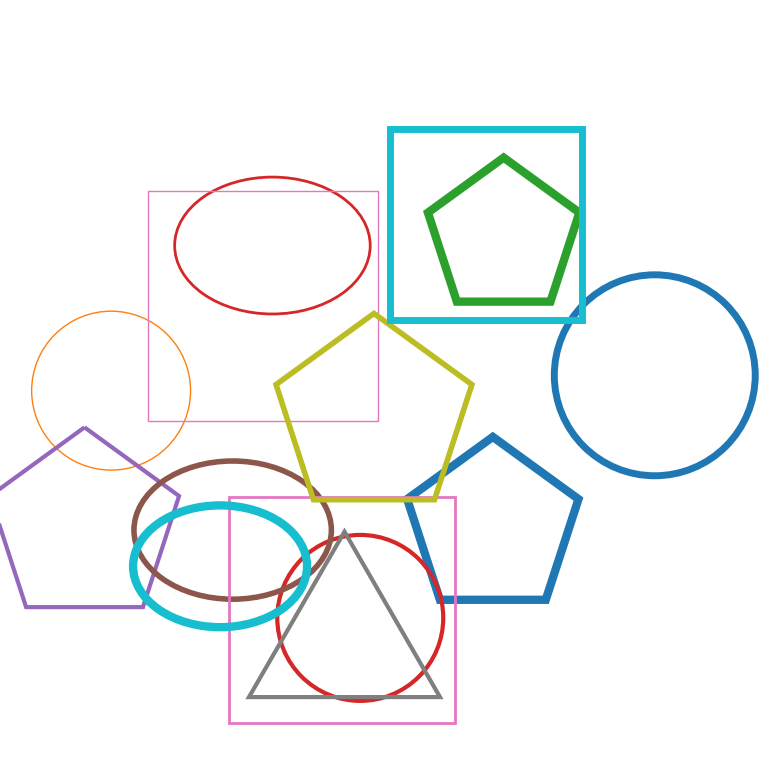[{"shape": "pentagon", "thickness": 3, "radius": 0.58, "center": [0.64, 0.316]}, {"shape": "circle", "thickness": 2.5, "radius": 0.65, "center": [0.85, 0.513]}, {"shape": "circle", "thickness": 0.5, "radius": 0.52, "center": [0.144, 0.493]}, {"shape": "pentagon", "thickness": 3, "radius": 0.52, "center": [0.654, 0.692]}, {"shape": "oval", "thickness": 1, "radius": 0.63, "center": [0.354, 0.681]}, {"shape": "circle", "thickness": 1.5, "radius": 0.54, "center": [0.468, 0.198]}, {"shape": "pentagon", "thickness": 1.5, "radius": 0.65, "center": [0.11, 0.316]}, {"shape": "oval", "thickness": 2, "radius": 0.64, "center": [0.302, 0.312]}, {"shape": "square", "thickness": 0.5, "radius": 0.75, "center": [0.341, 0.603]}, {"shape": "square", "thickness": 1, "radius": 0.73, "center": [0.444, 0.208]}, {"shape": "triangle", "thickness": 1.5, "radius": 0.72, "center": [0.447, 0.166]}, {"shape": "pentagon", "thickness": 2, "radius": 0.67, "center": [0.486, 0.459]}, {"shape": "oval", "thickness": 3, "radius": 0.56, "center": [0.286, 0.265]}, {"shape": "square", "thickness": 2.5, "radius": 0.62, "center": [0.631, 0.708]}]